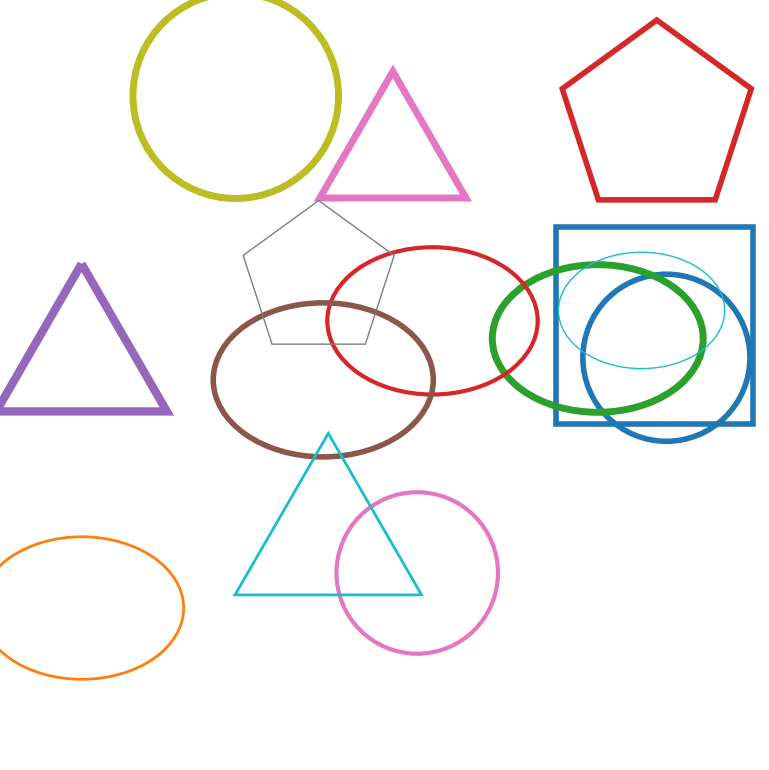[{"shape": "square", "thickness": 2, "radius": 0.64, "center": [0.85, 0.577]}, {"shape": "circle", "thickness": 2, "radius": 0.54, "center": [0.865, 0.535]}, {"shape": "oval", "thickness": 1, "radius": 0.66, "center": [0.106, 0.21]}, {"shape": "oval", "thickness": 2.5, "radius": 0.68, "center": [0.776, 0.56]}, {"shape": "oval", "thickness": 1.5, "radius": 0.68, "center": [0.562, 0.583]}, {"shape": "pentagon", "thickness": 2, "radius": 0.65, "center": [0.853, 0.845]}, {"shape": "triangle", "thickness": 3, "radius": 0.64, "center": [0.106, 0.53]}, {"shape": "oval", "thickness": 2, "radius": 0.71, "center": [0.42, 0.507]}, {"shape": "circle", "thickness": 1.5, "radius": 0.52, "center": [0.542, 0.256]}, {"shape": "triangle", "thickness": 2.5, "radius": 0.55, "center": [0.51, 0.798]}, {"shape": "pentagon", "thickness": 0.5, "radius": 0.52, "center": [0.414, 0.636]}, {"shape": "circle", "thickness": 2.5, "radius": 0.67, "center": [0.306, 0.876]}, {"shape": "oval", "thickness": 0.5, "radius": 0.54, "center": [0.833, 0.597]}, {"shape": "triangle", "thickness": 1, "radius": 0.7, "center": [0.426, 0.297]}]